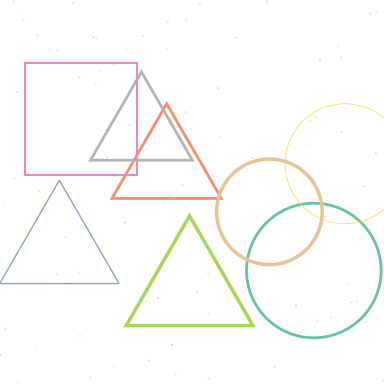[{"shape": "circle", "thickness": 2, "radius": 0.87, "center": [0.815, 0.297]}, {"shape": "triangle", "thickness": 2, "radius": 0.82, "center": [0.433, 0.567]}, {"shape": "triangle", "thickness": 1, "radius": 0.89, "center": [0.154, 0.353]}, {"shape": "square", "thickness": 1.5, "radius": 0.72, "center": [0.211, 0.691]}, {"shape": "triangle", "thickness": 2.5, "radius": 0.95, "center": [0.492, 0.249]}, {"shape": "circle", "thickness": 0.5, "radius": 0.78, "center": [0.896, 0.575]}, {"shape": "circle", "thickness": 2.5, "radius": 0.69, "center": [0.7, 0.45]}, {"shape": "triangle", "thickness": 2, "radius": 0.76, "center": [0.367, 0.66]}]